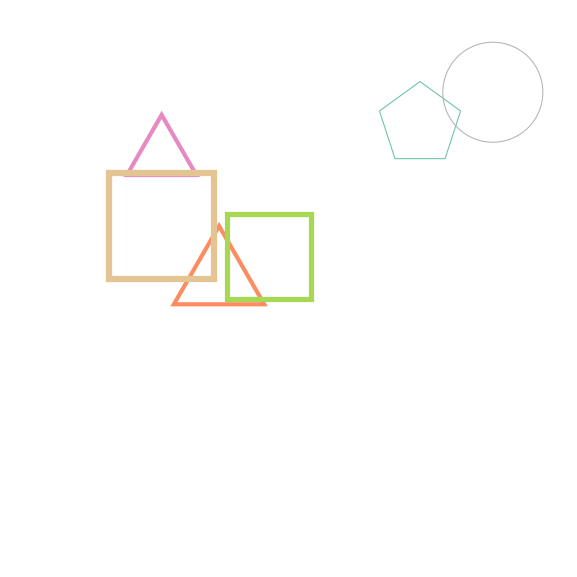[{"shape": "pentagon", "thickness": 0.5, "radius": 0.37, "center": [0.727, 0.784]}, {"shape": "triangle", "thickness": 2, "radius": 0.45, "center": [0.379, 0.517]}, {"shape": "triangle", "thickness": 2, "radius": 0.35, "center": [0.28, 0.731]}, {"shape": "square", "thickness": 2.5, "radius": 0.37, "center": [0.466, 0.555]}, {"shape": "square", "thickness": 3, "radius": 0.46, "center": [0.28, 0.608]}, {"shape": "circle", "thickness": 0.5, "radius": 0.43, "center": [0.853, 0.839]}]